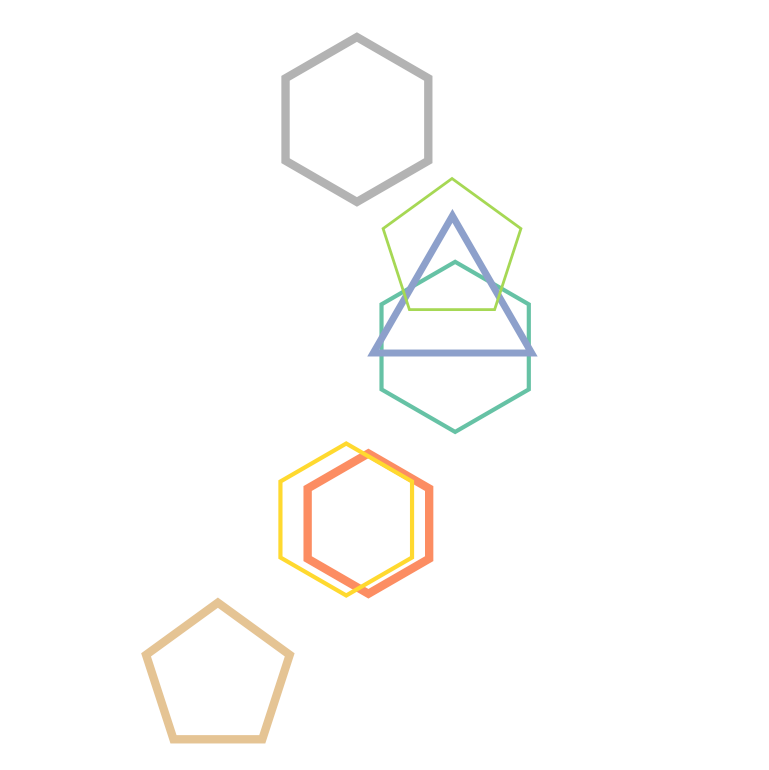[{"shape": "hexagon", "thickness": 1.5, "radius": 0.55, "center": [0.591, 0.55]}, {"shape": "hexagon", "thickness": 3, "radius": 0.46, "center": [0.478, 0.32]}, {"shape": "triangle", "thickness": 2.5, "radius": 0.59, "center": [0.588, 0.601]}, {"shape": "pentagon", "thickness": 1, "radius": 0.47, "center": [0.587, 0.674]}, {"shape": "hexagon", "thickness": 1.5, "radius": 0.49, "center": [0.45, 0.325]}, {"shape": "pentagon", "thickness": 3, "radius": 0.49, "center": [0.283, 0.119]}, {"shape": "hexagon", "thickness": 3, "radius": 0.54, "center": [0.464, 0.845]}]